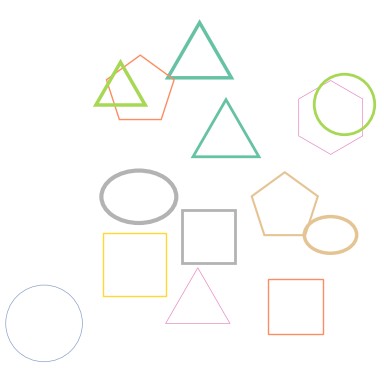[{"shape": "triangle", "thickness": 2, "radius": 0.49, "center": [0.587, 0.642]}, {"shape": "triangle", "thickness": 2.5, "radius": 0.48, "center": [0.518, 0.846]}, {"shape": "pentagon", "thickness": 1, "radius": 0.46, "center": [0.364, 0.764]}, {"shape": "square", "thickness": 1, "radius": 0.36, "center": [0.768, 0.203]}, {"shape": "circle", "thickness": 0.5, "radius": 0.5, "center": [0.114, 0.16]}, {"shape": "hexagon", "thickness": 0.5, "radius": 0.48, "center": [0.859, 0.695]}, {"shape": "triangle", "thickness": 0.5, "radius": 0.48, "center": [0.514, 0.208]}, {"shape": "triangle", "thickness": 2.5, "radius": 0.37, "center": [0.313, 0.764]}, {"shape": "circle", "thickness": 2, "radius": 0.39, "center": [0.895, 0.729]}, {"shape": "square", "thickness": 1, "radius": 0.41, "center": [0.349, 0.313]}, {"shape": "oval", "thickness": 2.5, "radius": 0.34, "center": [0.858, 0.39]}, {"shape": "pentagon", "thickness": 1.5, "radius": 0.45, "center": [0.74, 0.462]}, {"shape": "oval", "thickness": 3, "radius": 0.49, "center": [0.361, 0.489]}, {"shape": "square", "thickness": 2, "radius": 0.35, "center": [0.542, 0.385]}]